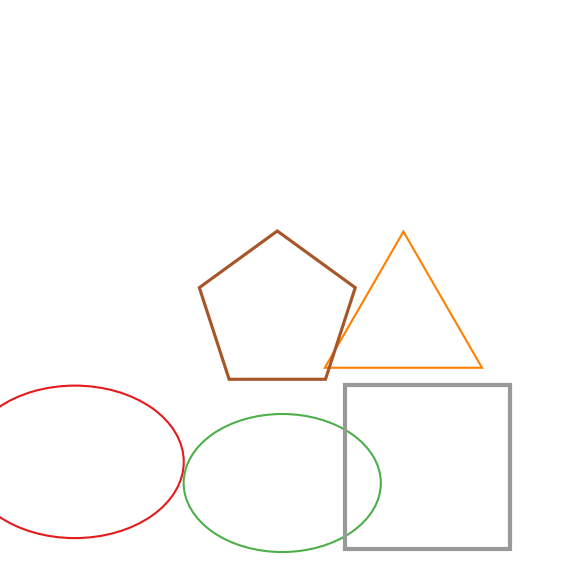[{"shape": "oval", "thickness": 1, "radius": 0.94, "center": [0.13, 0.199]}, {"shape": "oval", "thickness": 1, "radius": 0.85, "center": [0.489, 0.163]}, {"shape": "triangle", "thickness": 1, "radius": 0.79, "center": [0.699, 0.441]}, {"shape": "pentagon", "thickness": 1.5, "radius": 0.71, "center": [0.48, 0.457]}, {"shape": "square", "thickness": 2, "radius": 0.71, "center": [0.74, 0.19]}]